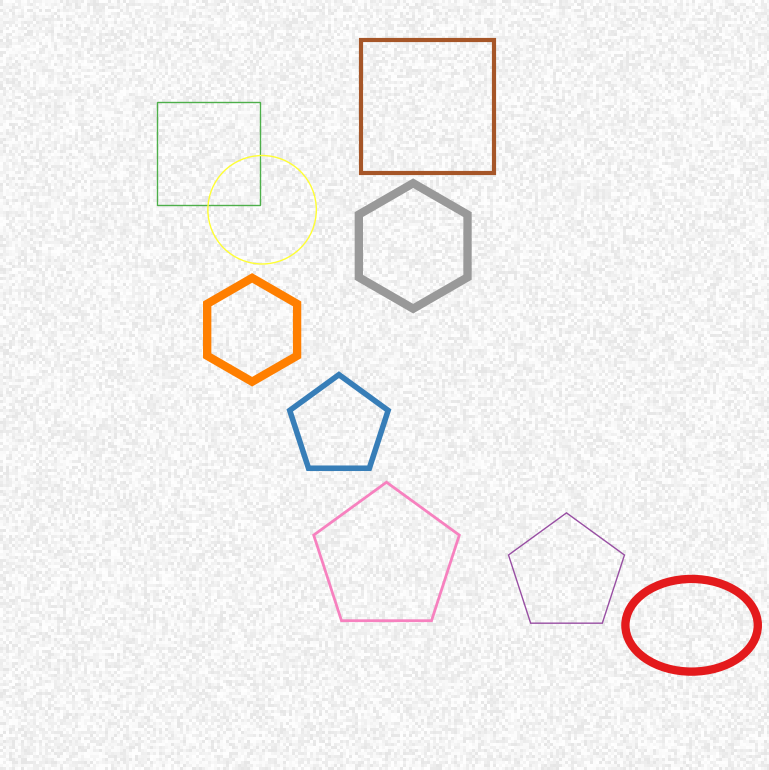[{"shape": "oval", "thickness": 3, "radius": 0.43, "center": [0.898, 0.188]}, {"shape": "pentagon", "thickness": 2, "radius": 0.34, "center": [0.44, 0.446]}, {"shape": "square", "thickness": 0.5, "radius": 0.33, "center": [0.27, 0.801]}, {"shape": "pentagon", "thickness": 0.5, "radius": 0.4, "center": [0.736, 0.255]}, {"shape": "hexagon", "thickness": 3, "radius": 0.34, "center": [0.327, 0.572]}, {"shape": "circle", "thickness": 0.5, "radius": 0.35, "center": [0.34, 0.728]}, {"shape": "square", "thickness": 1.5, "radius": 0.43, "center": [0.556, 0.861]}, {"shape": "pentagon", "thickness": 1, "radius": 0.5, "center": [0.502, 0.274]}, {"shape": "hexagon", "thickness": 3, "radius": 0.41, "center": [0.537, 0.681]}]